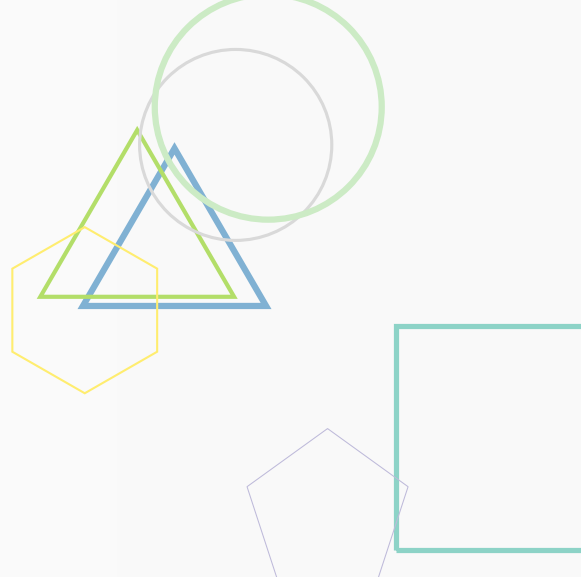[{"shape": "square", "thickness": 2.5, "radius": 0.97, "center": [0.875, 0.24]}, {"shape": "pentagon", "thickness": 0.5, "radius": 0.73, "center": [0.564, 0.111]}, {"shape": "triangle", "thickness": 3, "radius": 0.91, "center": [0.3, 0.56]}, {"shape": "triangle", "thickness": 2, "radius": 0.96, "center": [0.236, 0.581]}, {"shape": "circle", "thickness": 1.5, "radius": 0.83, "center": [0.405, 0.748]}, {"shape": "circle", "thickness": 3, "radius": 0.98, "center": [0.462, 0.814]}, {"shape": "hexagon", "thickness": 1, "radius": 0.72, "center": [0.146, 0.462]}]